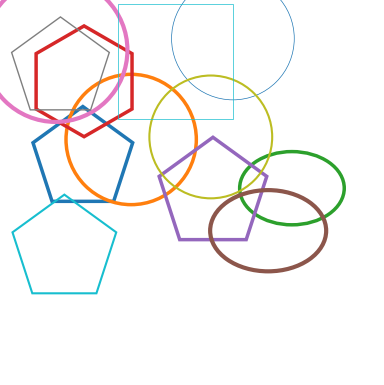[{"shape": "circle", "thickness": 0.5, "radius": 0.8, "center": [0.605, 0.9]}, {"shape": "pentagon", "thickness": 2.5, "radius": 0.68, "center": [0.215, 0.587]}, {"shape": "circle", "thickness": 2.5, "radius": 0.85, "center": [0.341, 0.638]}, {"shape": "oval", "thickness": 2.5, "radius": 0.68, "center": [0.758, 0.511]}, {"shape": "hexagon", "thickness": 2.5, "radius": 0.72, "center": [0.218, 0.789]}, {"shape": "pentagon", "thickness": 2.5, "radius": 0.73, "center": [0.553, 0.496]}, {"shape": "oval", "thickness": 3, "radius": 0.75, "center": [0.697, 0.401]}, {"shape": "circle", "thickness": 3, "radius": 0.93, "center": [0.145, 0.87]}, {"shape": "pentagon", "thickness": 1, "radius": 0.67, "center": [0.157, 0.823]}, {"shape": "circle", "thickness": 1.5, "radius": 0.8, "center": [0.548, 0.644]}, {"shape": "pentagon", "thickness": 1.5, "radius": 0.71, "center": [0.167, 0.353]}, {"shape": "square", "thickness": 0.5, "radius": 0.75, "center": [0.455, 0.84]}]